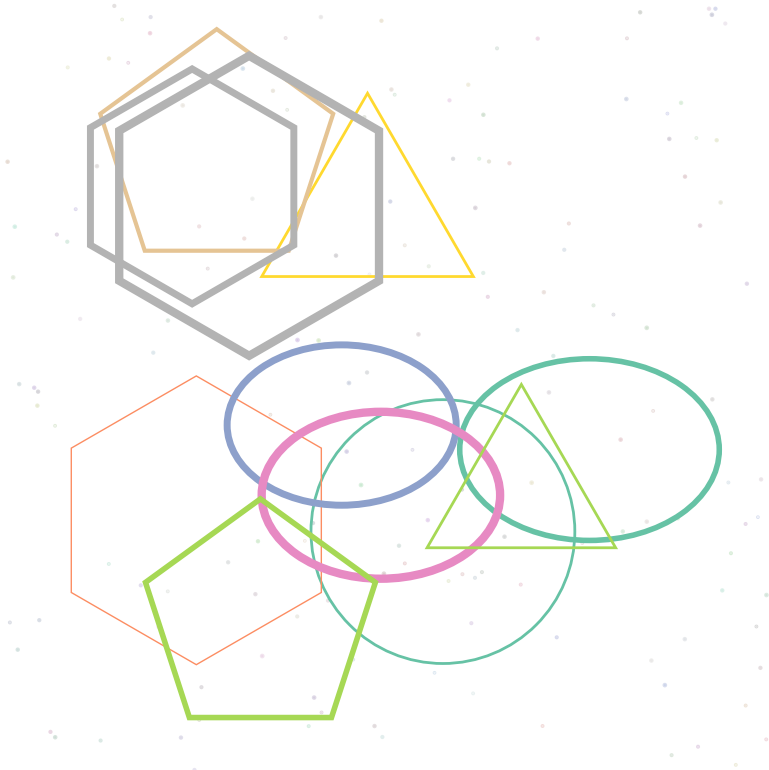[{"shape": "oval", "thickness": 2, "radius": 0.84, "center": [0.766, 0.416]}, {"shape": "circle", "thickness": 1, "radius": 0.86, "center": [0.575, 0.31]}, {"shape": "hexagon", "thickness": 0.5, "radius": 0.94, "center": [0.255, 0.324]}, {"shape": "oval", "thickness": 2.5, "radius": 0.74, "center": [0.444, 0.448]}, {"shape": "oval", "thickness": 3, "radius": 0.77, "center": [0.495, 0.357]}, {"shape": "triangle", "thickness": 1, "radius": 0.71, "center": [0.677, 0.359]}, {"shape": "pentagon", "thickness": 2, "radius": 0.78, "center": [0.338, 0.195]}, {"shape": "triangle", "thickness": 1, "radius": 0.79, "center": [0.477, 0.72]}, {"shape": "pentagon", "thickness": 1.5, "radius": 0.8, "center": [0.281, 0.803]}, {"shape": "hexagon", "thickness": 3, "radius": 0.97, "center": [0.324, 0.733]}, {"shape": "hexagon", "thickness": 2.5, "radius": 0.76, "center": [0.25, 0.758]}]